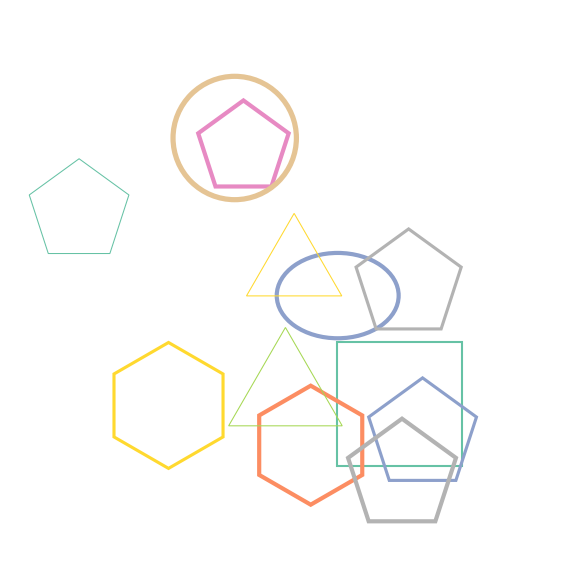[{"shape": "square", "thickness": 1, "radius": 0.54, "center": [0.692, 0.299]}, {"shape": "pentagon", "thickness": 0.5, "radius": 0.45, "center": [0.137, 0.634]}, {"shape": "hexagon", "thickness": 2, "radius": 0.52, "center": [0.538, 0.228]}, {"shape": "pentagon", "thickness": 1.5, "radius": 0.49, "center": [0.732, 0.247]}, {"shape": "oval", "thickness": 2, "radius": 0.53, "center": [0.585, 0.487]}, {"shape": "pentagon", "thickness": 2, "radius": 0.41, "center": [0.422, 0.743]}, {"shape": "triangle", "thickness": 0.5, "radius": 0.57, "center": [0.494, 0.319]}, {"shape": "triangle", "thickness": 0.5, "radius": 0.48, "center": [0.509, 0.534]}, {"shape": "hexagon", "thickness": 1.5, "radius": 0.55, "center": [0.292, 0.297]}, {"shape": "circle", "thickness": 2.5, "radius": 0.53, "center": [0.406, 0.76]}, {"shape": "pentagon", "thickness": 2, "radius": 0.49, "center": [0.696, 0.176]}, {"shape": "pentagon", "thickness": 1.5, "radius": 0.48, "center": [0.708, 0.507]}]